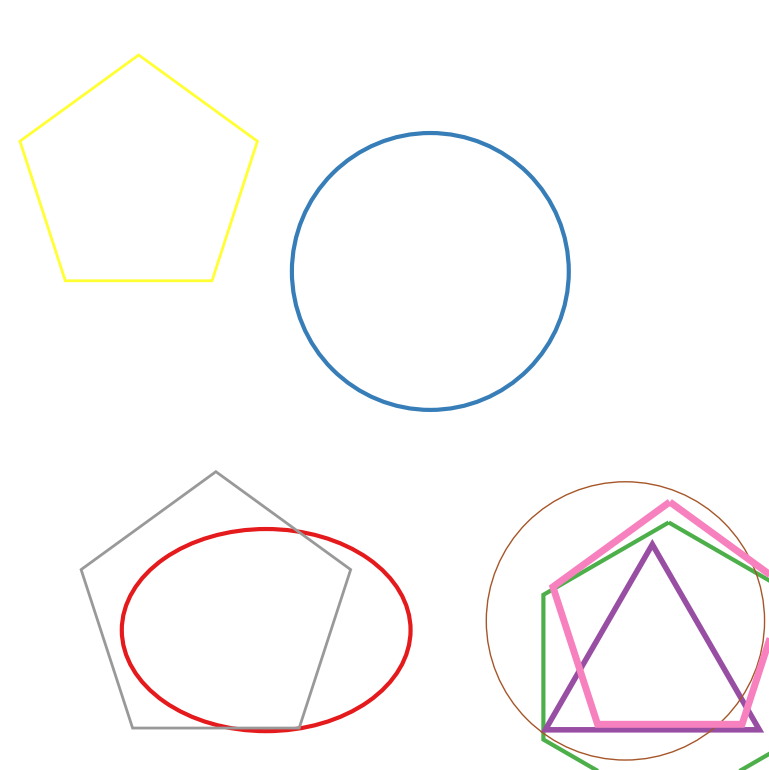[{"shape": "oval", "thickness": 1.5, "radius": 0.94, "center": [0.346, 0.182]}, {"shape": "circle", "thickness": 1.5, "radius": 0.9, "center": [0.559, 0.647]}, {"shape": "hexagon", "thickness": 1.5, "radius": 0.94, "center": [0.868, 0.134]}, {"shape": "triangle", "thickness": 2, "radius": 0.8, "center": [0.847, 0.132]}, {"shape": "pentagon", "thickness": 1, "radius": 0.81, "center": [0.18, 0.766]}, {"shape": "circle", "thickness": 0.5, "radius": 0.9, "center": [0.812, 0.194]}, {"shape": "pentagon", "thickness": 2.5, "radius": 0.8, "center": [0.87, 0.188]}, {"shape": "pentagon", "thickness": 1, "radius": 0.92, "center": [0.28, 0.203]}]